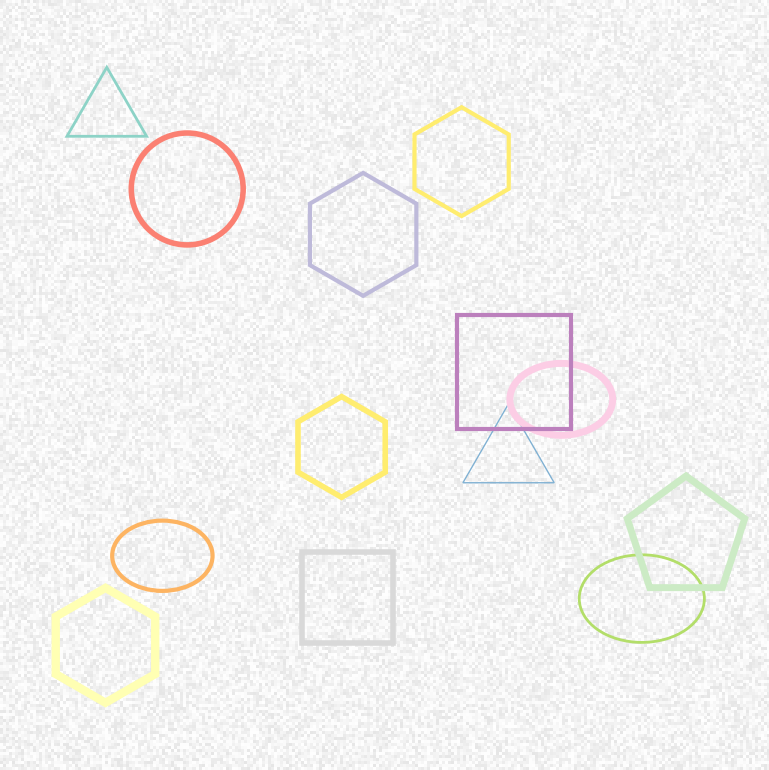[{"shape": "triangle", "thickness": 1, "radius": 0.3, "center": [0.139, 0.853]}, {"shape": "hexagon", "thickness": 3, "radius": 0.37, "center": [0.137, 0.162]}, {"shape": "hexagon", "thickness": 1.5, "radius": 0.4, "center": [0.472, 0.696]}, {"shape": "circle", "thickness": 2, "radius": 0.36, "center": [0.243, 0.755]}, {"shape": "triangle", "thickness": 0.5, "radius": 0.34, "center": [0.66, 0.407]}, {"shape": "oval", "thickness": 1.5, "radius": 0.33, "center": [0.211, 0.278]}, {"shape": "oval", "thickness": 1, "radius": 0.41, "center": [0.834, 0.223]}, {"shape": "oval", "thickness": 2.5, "radius": 0.33, "center": [0.729, 0.481]}, {"shape": "square", "thickness": 2, "radius": 0.3, "center": [0.451, 0.224]}, {"shape": "square", "thickness": 1.5, "radius": 0.37, "center": [0.668, 0.517]}, {"shape": "pentagon", "thickness": 2.5, "radius": 0.4, "center": [0.891, 0.302]}, {"shape": "hexagon", "thickness": 1.5, "radius": 0.35, "center": [0.599, 0.79]}, {"shape": "hexagon", "thickness": 2, "radius": 0.33, "center": [0.444, 0.42]}]